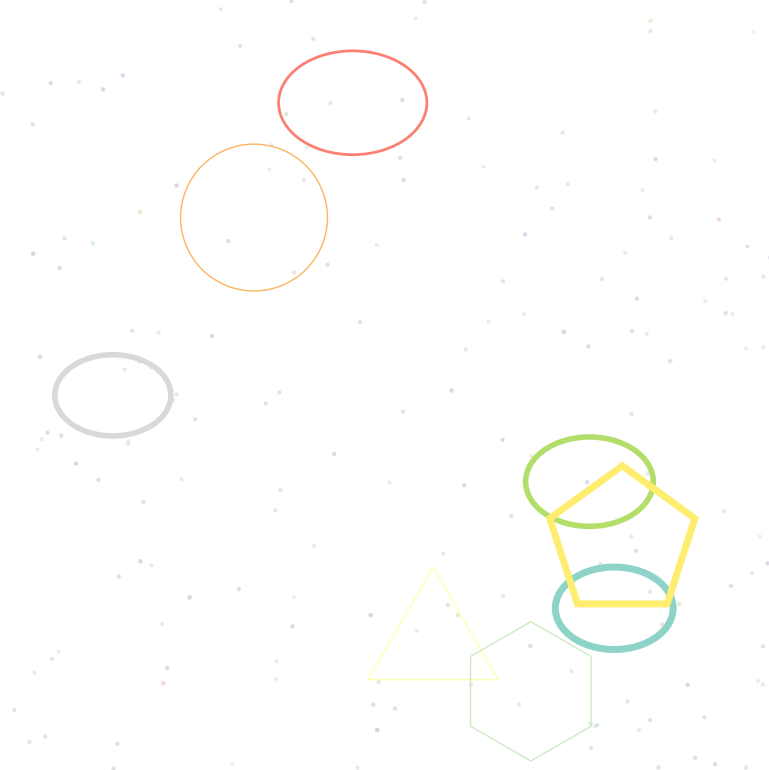[{"shape": "oval", "thickness": 2.5, "radius": 0.38, "center": [0.798, 0.21]}, {"shape": "triangle", "thickness": 0.5, "radius": 0.49, "center": [0.562, 0.166]}, {"shape": "oval", "thickness": 1, "radius": 0.48, "center": [0.458, 0.867]}, {"shape": "circle", "thickness": 0.5, "radius": 0.48, "center": [0.33, 0.717]}, {"shape": "oval", "thickness": 2, "radius": 0.41, "center": [0.766, 0.374]}, {"shape": "oval", "thickness": 2, "radius": 0.38, "center": [0.147, 0.487]}, {"shape": "hexagon", "thickness": 0.5, "radius": 0.45, "center": [0.689, 0.102]}, {"shape": "pentagon", "thickness": 2.5, "radius": 0.5, "center": [0.808, 0.296]}]